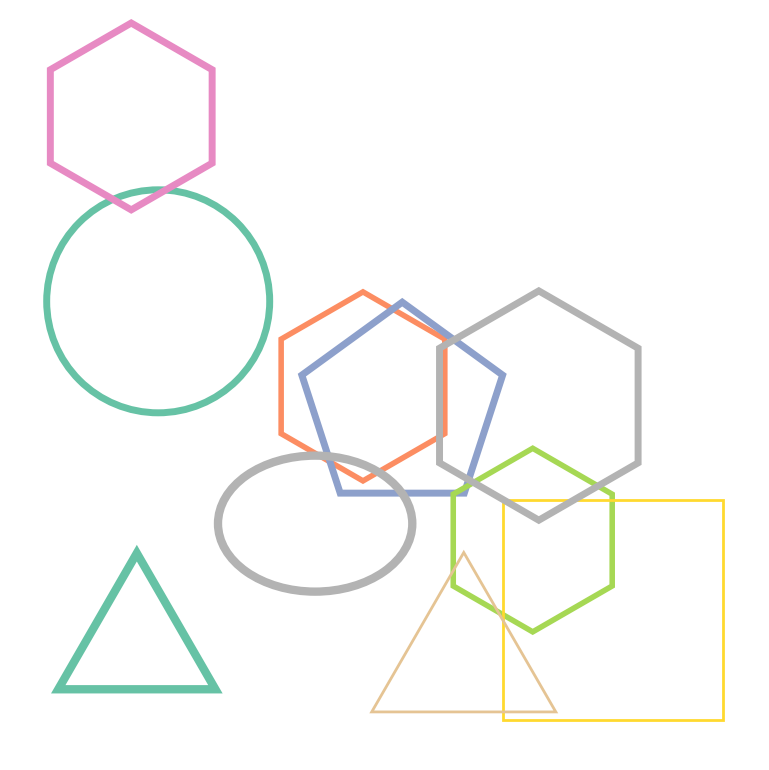[{"shape": "circle", "thickness": 2.5, "radius": 0.72, "center": [0.205, 0.609]}, {"shape": "triangle", "thickness": 3, "radius": 0.59, "center": [0.178, 0.164]}, {"shape": "hexagon", "thickness": 2, "radius": 0.61, "center": [0.471, 0.498]}, {"shape": "pentagon", "thickness": 2.5, "radius": 0.69, "center": [0.522, 0.47]}, {"shape": "hexagon", "thickness": 2.5, "radius": 0.61, "center": [0.17, 0.849]}, {"shape": "hexagon", "thickness": 2, "radius": 0.6, "center": [0.692, 0.299]}, {"shape": "square", "thickness": 1, "radius": 0.71, "center": [0.796, 0.208]}, {"shape": "triangle", "thickness": 1, "radius": 0.69, "center": [0.602, 0.144]}, {"shape": "oval", "thickness": 3, "radius": 0.63, "center": [0.409, 0.32]}, {"shape": "hexagon", "thickness": 2.5, "radius": 0.74, "center": [0.7, 0.473]}]